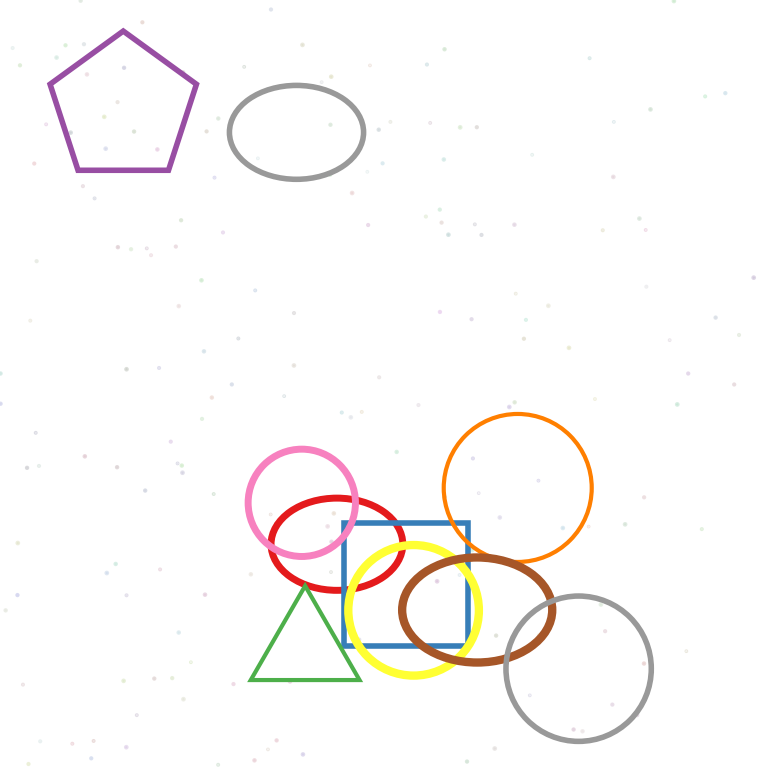[{"shape": "oval", "thickness": 2.5, "radius": 0.43, "center": [0.438, 0.293]}, {"shape": "square", "thickness": 2, "radius": 0.4, "center": [0.527, 0.241]}, {"shape": "triangle", "thickness": 1.5, "radius": 0.41, "center": [0.396, 0.158]}, {"shape": "pentagon", "thickness": 2, "radius": 0.5, "center": [0.16, 0.86]}, {"shape": "circle", "thickness": 1.5, "radius": 0.48, "center": [0.672, 0.366]}, {"shape": "circle", "thickness": 3, "radius": 0.42, "center": [0.537, 0.207]}, {"shape": "oval", "thickness": 3, "radius": 0.49, "center": [0.62, 0.208]}, {"shape": "circle", "thickness": 2.5, "radius": 0.35, "center": [0.392, 0.347]}, {"shape": "circle", "thickness": 2, "radius": 0.47, "center": [0.751, 0.132]}, {"shape": "oval", "thickness": 2, "radius": 0.44, "center": [0.385, 0.828]}]